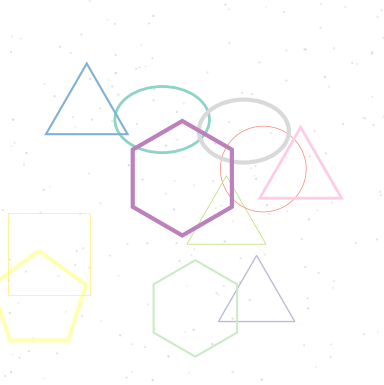[{"shape": "oval", "thickness": 2, "radius": 0.61, "center": [0.421, 0.689]}, {"shape": "pentagon", "thickness": 3, "radius": 0.64, "center": [0.101, 0.22]}, {"shape": "triangle", "thickness": 1, "radius": 0.57, "center": [0.666, 0.222]}, {"shape": "circle", "thickness": 0.5, "radius": 0.56, "center": [0.684, 0.561]}, {"shape": "triangle", "thickness": 1.5, "radius": 0.61, "center": [0.225, 0.713]}, {"shape": "triangle", "thickness": 0.5, "radius": 0.59, "center": [0.588, 0.425]}, {"shape": "triangle", "thickness": 2, "radius": 0.61, "center": [0.781, 0.547]}, {"shape": "oval", "thickness": 3, "radius": 0.58, "center": [0.633, 0.66]}, {"shape": "hexagon", "thickness": 3, "radius": 0.74, "center": [0.473, 0.537]}, {"shape": "hexagon", "thickness": 1.5, "radius": 0.63, "center": [0.507, 0.199]}, {"shape": "square", "thickness": 0.5, "radius": 0.53, "center": [0.127, 0.34]}]